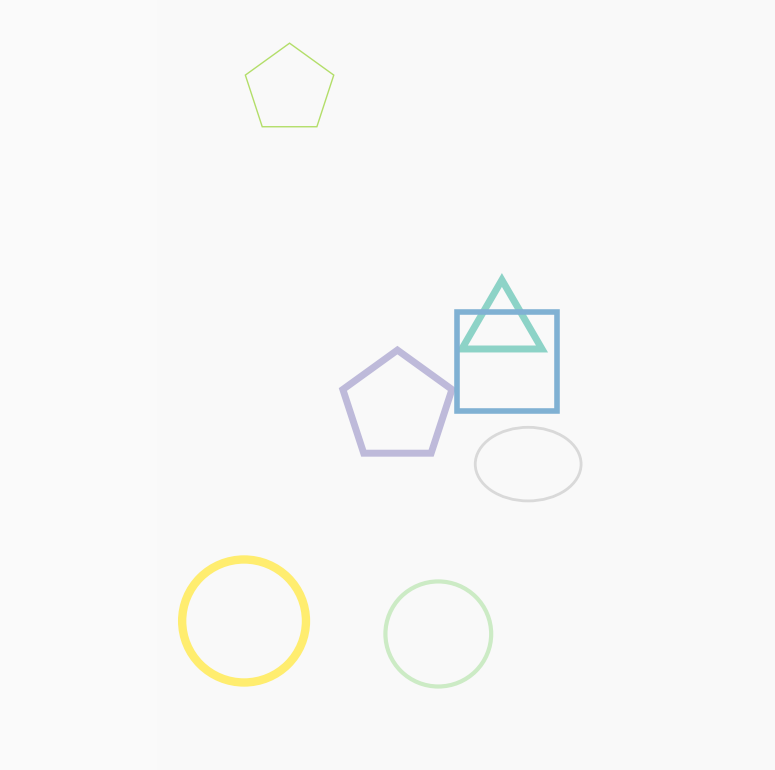[{"shape": "triangle", "thickness": 2.5, "radius": 0.3, "center": [0.648, 0.577]}, {"shape": "pentagon", "thickness": 2.5, "radius": 0.37, "center": [0.513, 0.471]}, {"shape": "square", "thickness": 2, "radius": 0.32, "center": [0.654, 0.531]}, {"shape": "pentagon", "thickness": 0.5, "radius": 0.3, "center": [0.374, 0.884]}, {"shape": "oval", "thickness": 1, "radius": 0.34, "center": [0.682, 0.397]}, {"shape": "circle", "thickness": 1.5, "radius": 0.34, "center": [0.566, 0.177]}, {"shape": "circle", "thickness": 3, "radius": 0.4, "center": [0.315, 0.194]}]